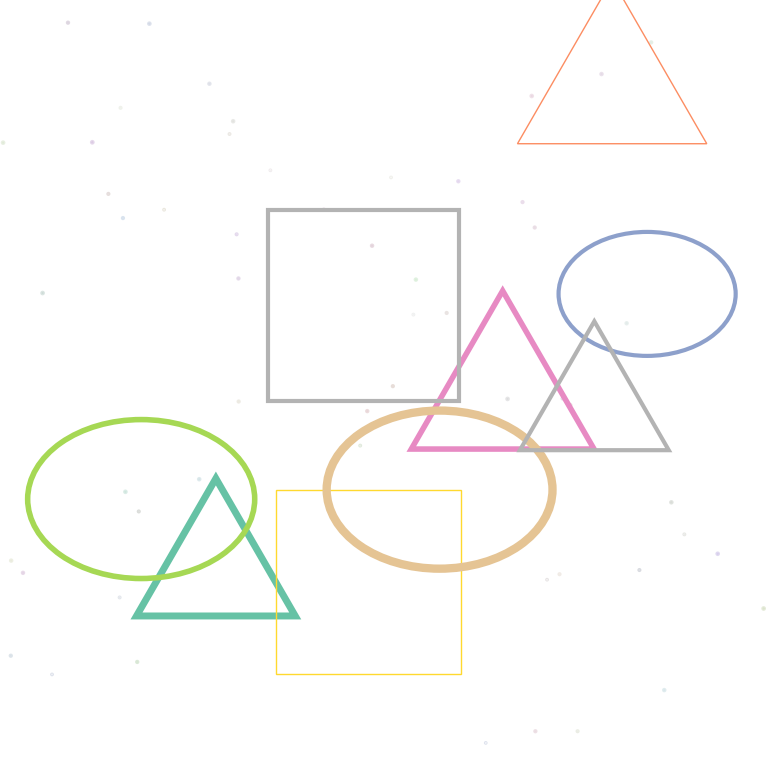[{"shape": "triangle", "thickness": 2.5, "radius": 0.6, "center": [0.28, 0.26]}, {"shape": "triangle", "thickness": 0.5, "radius": 0.71, "center": [0.795, 0.884]}, {"shape": "oval", "thickness": 1.5, "radius": 0.58, "center": [0.84, 0.618]}, {"shape": "triangle", "thickness": 2, "radius": 0.69, "center": [0.653, 0.485]}, {"shape": "oval", "thickness": 2, "radius": 0.74, "center": [0.183, 0.352]}, {"shape": "square", "thickness": 0.5, "radius": 0.6, "center": [0.479, 0.244]}, {"shape": "oval", "thickness": 3, "radius": 0.73, "center": [0.571, 0.364]}, {"shape": "square", "thickness": 1.5, "radius": 0.62, "center": [0.472, 0.603]}, {"shape": "triangle", "thickness": 1.5, "radius": 0.56, "center": [0.772, 0.471]}]